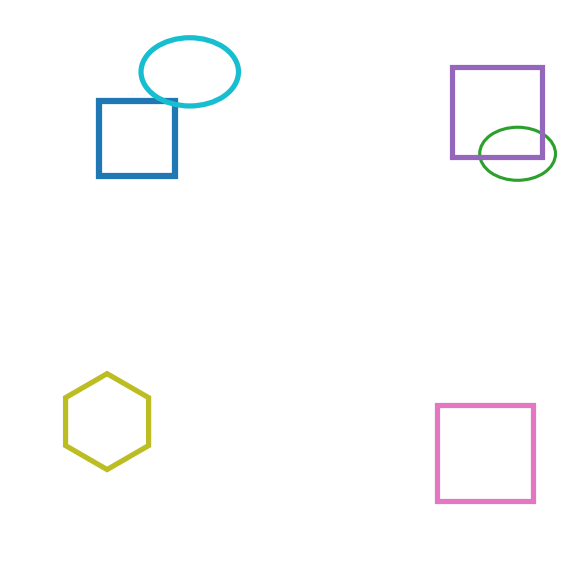[{"shape": "square", "thickness": 3, "radius": 0.33, "center": [0.237, 0.759]}, {"shape": "oval", "thickness": 1.5, "radius": 0.33, "center": [0.896, 0.733]}, {"shape": "square", "thickness": 2.5, "radius": 0.39, "center": [0.86, 0.805]}, {"shape": "square", "thickness": 2.5, "radius": 0.41, "center": [0.84, 0.215]}, {"shape": "hexagon", "thickness": 2.5, "radius": 0.41, "center": [0.185, 0.269]}, {"shape": "oval", "thickness": 2.5, "radius": 0.42, "center": [0.329, 0.875]}]